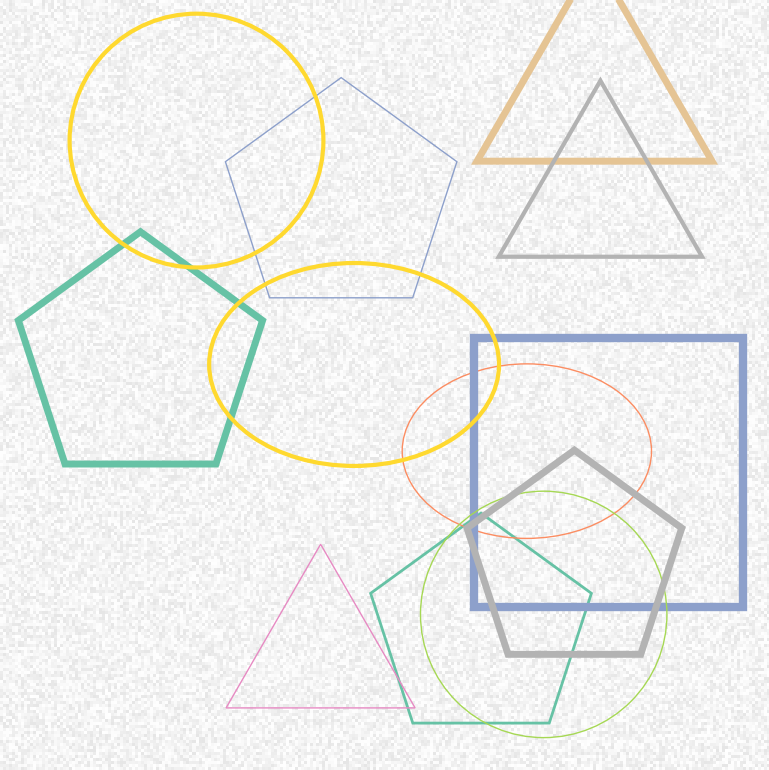[{"shape": "pentagon", "thickness": 1, "radius": 0.75, "center": [0.625, 0.183]}, {"shape": "pentagon", "thickness": 2.5, "radius": 0.83, "center": [0.182, 0.532]}, {"shape": "oval", "thickness": 0.5, "radius": 0.81, "center": [0.684, 0.414]}, {"shape": "square", "thickness": 3, "radius": 0.87, "center": [0.791, 0.386]}, {"shape": "pentagon", "thickness": 0.5, "radius": 0.79, "center": [0.443, 0.741]}, {"shape": "triangle", "thickness": 0.5, "radius": 0.71, "center": [0.416, 0.151]}, {"shape": "circle", "thickness": 0.5, "radius": 0.8, "center": [0.706, 0.202]}, {"shape": "oval", "thickness": 1.5, "radius": 0.94, "center": [0.46, 0.527]}, {"shape": "circle", "thickness": 1.5, "radius": 0.82, "center": [0.255, 0.817]}, {"shape": "triangle", "thickness": 2.5, "radius": 0.88, "center": [0.772, 0.879]}, {"shape": "pentagon", "thickness": 2.5, "radius": 0.73, "center": [0.746, 0.269]}, {"shape": "triangle", "thickness": 1.5, "radius": 0.76, "center": [0.78, 0.743]}]